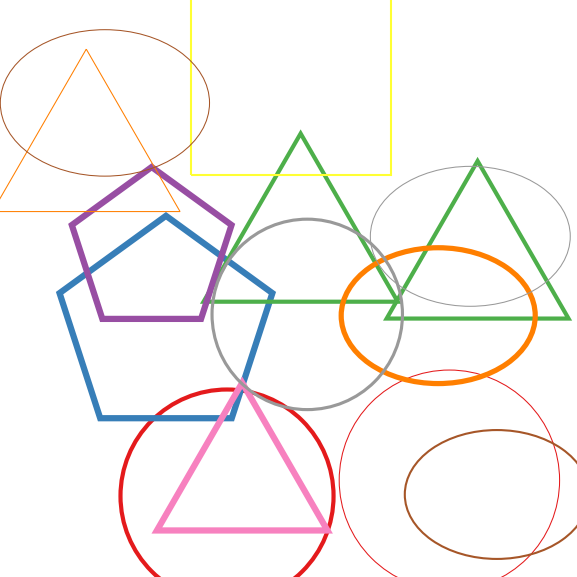[{"shape": "circle", "thickness": 0.5, "radius": 0.95, "center": [0.778, 0.168]}, {"shape": "circle", "thickness": 2, "radius": 0.92, "center": [0.393, 0.14]}, {"shape": "pentagon", "thickness": 3, "radius": 0.97, "center": [0.287, 0.432]}, {"shape": "triangle", "thickness": 2, "radius": 0.91, "center": [0.827, 0.538]}, {"shape": "triangle", "thickness": 2, "radius": 0.97, "center": [0.521, 0.574]}, {"shape": "pentagon", "thickness": 3, "radius": 0.73, "center": [0.263, 0.565]}, {"shape": "triangle", "thickness": 0.5, "radius": 0.94, "center": [0.149, 0.727]}, {"shape": "oval", "thickness": 2.5, "radius": 0.84, "center": [0.759, 0.453]}, {"shape": "square", "thickness": 1, "radius": 0.87, "center": [0.504, 0.869]}, {"shape": "oval", "thickness": 1, "radius": 0.8, "center": [0.86, 0.143]}, {"shape": "oval", "thickness": 0.5, "radius": 0.91, "center": [0.182, 0.821]}, {"shape": "triangle", "thickness": 3, "radius": 0.85, "center": [0.419, 0.166]}, {"shape": "oval", "thickness": 0.5, "radius": 0.87, "center": [0.814, 0.59]}, {"shape": "circle", "thickness": 1.5, "radius": 0.82, "center": [0.532, 0.455]}]